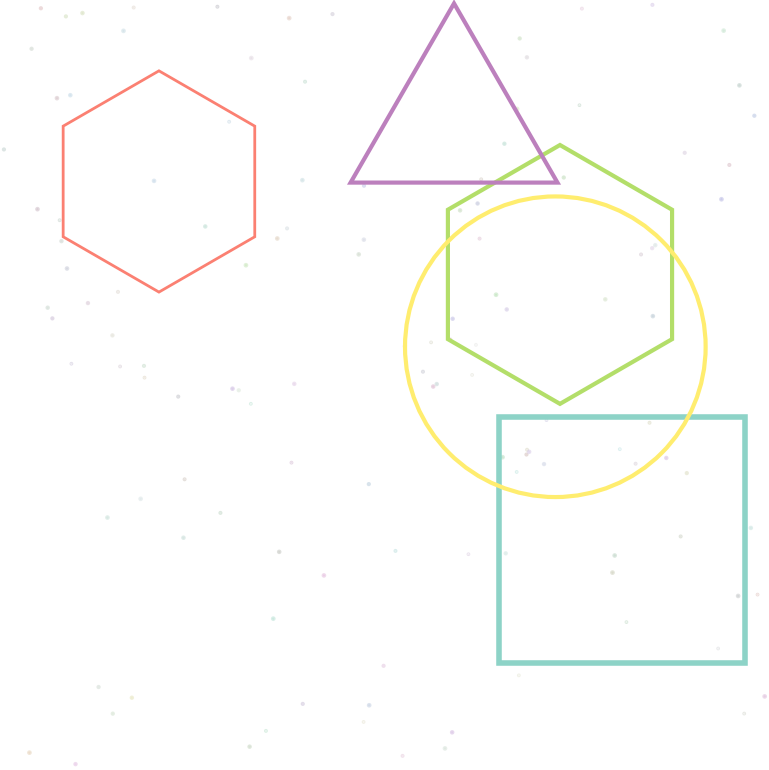[{"shape": "square", "thickness": 2, "radius": 0.8, "center": [0.807, 0.299]}, {"shape": "hexagon", "thickness": 1, "radius": 0.72, "center": [0.206, 0.764]}, {"shape": "hexagon", "thickness": 1.5, "radius": 0.84, "center": [0.727, 0.644]}, {"shape": "triangle", "thickness": 1.5, "radius": 0.78, "center": [0.59, 0.84]}, {"shape": "circle", "thickness": 1.5, "radius": 0.98, "center": [0.721, 0.55]}]